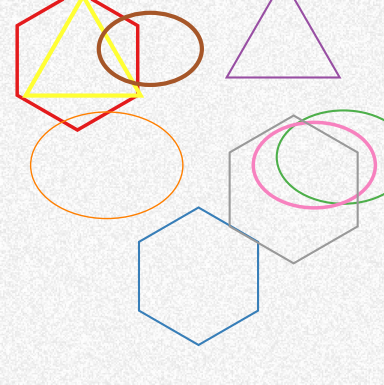[{"shape": "hexagon", "thickness": 2.5, "radius": 0.9, "center": [0.201, 0.843]}, {"shape": "hexagon", "thickness": 1.5, "radius": 0.89, "center": [0.516, 0.282]}, {"shape": "oval", "thickness": 1.5, "radius": 0.87, "center": [0.892, 0.592]}, {"shape": "triangle", "thickness": 1.5, "radius": 0.85, "center": [0.736, 0.883]}, {"shape": "oval", "thickness": 1, "radius": 0.99, "center": [0.277, 0.571]}, {"shape": "triangle", "thickness": 3, "radius": 0.86, "center": [0.216, 0.838]}, {"shape": "oval", "thickness": 3, "radius": 0.67, "center": [0.39, 0.873]}, {"shape": "oval", "thickness": 2.5, "radius": 0.79, "center": [0.816, 0.571]}, {"shape": "hexagon", "thickness": 1.5, "radius": 0.96, "center": [0.763, 0.508]}]